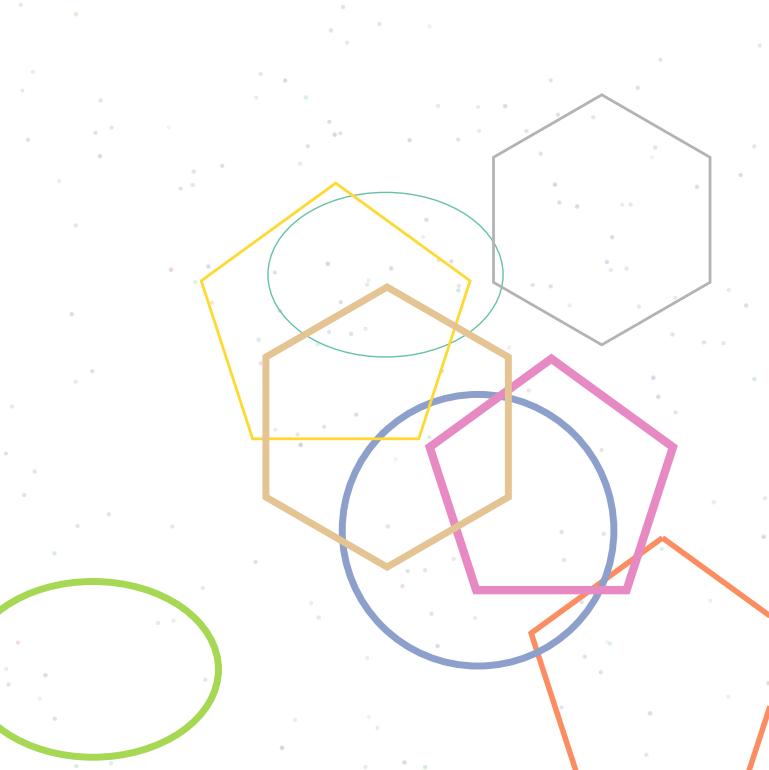[{"shape": "oval", "thickness": 0.5, "radius": 0.76, "center": [0.501, 0.643]}, {"shape": "pentagon", "thickness": 2, "radius": 0.9, "center": [0.86, 0.122]}, {"shape": "circle", "thickness": 2.5, "radius": 0.88, "center": [0.621, 0.311]}, {"shape": "pentagon", "thickness": 3, "radius": 0.83, "center": [0.716, 0.368]}, {"shape": "oval", "thickness": 2.5, "radius": 0.82, "center": [0.121, 0.131]}, {"shape": "pentagon", "thickness": 1, "radius": 0.92, "center": [0.436, 0.579]}, {"shape": "hexagon", "thickness": 2.5, "radius": 0.91, "center": [0.503, 0.445]}, {"shape": "hexagon", "thickness": 1, "radius": 0.81, "center": [0.782, 0.715]}]